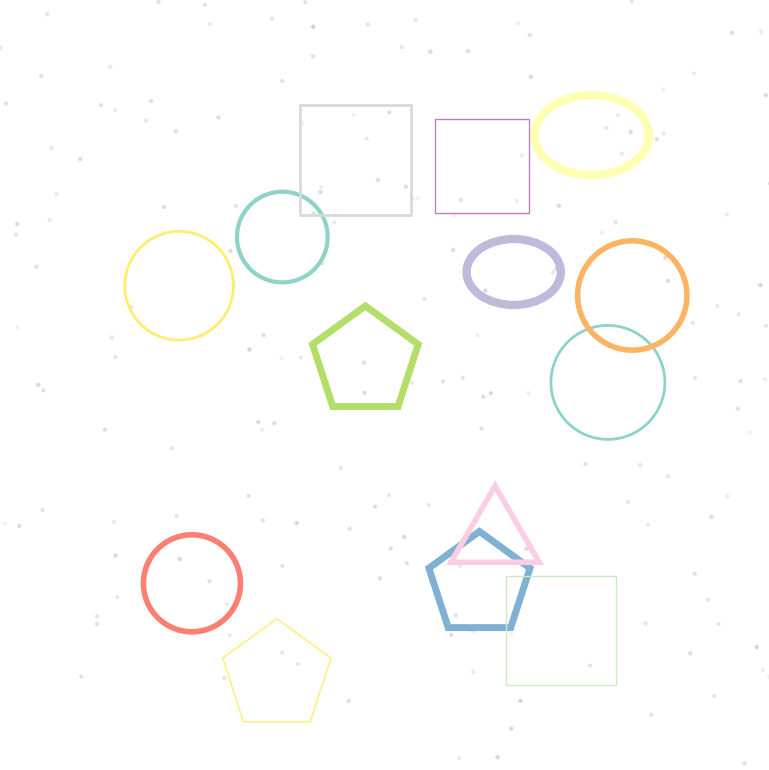[{"shape": "circle", "thickness": 1.5, "radius": 0.29, "center": [0.367, 0.692]}, {"shape": "circle", "thickness": 1, "radius": 0.37, "center": [0.789, 0.503]}, {"shape": "oval", "thickness": 3, "radius": 0.37, "center": [0.769, 0.825]}, {"shape": "oval", "thickness": 3, "radius": 0.31, "center": [0.667, 0.647]}, {"shape": "circle", "thickness": 2, "radius": 0.31, "center": [0.249, 0.242]}, {"shape": "pentagon", "thickness": 2.5, "radius": 0.35, "center": [0.623, 0.241]}, {"shape": "circle", "thickness": 2, "radius": 0.35, "center": [0.821, 0.616]}, {"shape": "pentagon", "thickness": 2.5, "radius": 0.36, "center": [0.475, 0.53]}, {"shape": "triangle", "thickness": 2, "radius": 0.33, "center": [0.643, 0.303]}, {"shape": "square", "thickness": 1, "radius": 0.36, "center": [0.462, 0.792]}, {"shape": "square", "thickness": 0.5, "radius": 0.31, "center": [0.626, 0.785]}, {"shape": "square", "thickness": 0.5, "radius": 0.35, "center": [0.729, 0.181]}, {"shape": "circle", "thickness": 1, "radius": 0.35, "center": [0.233, 0.629]}, {"shape": "pentagon", "thickness": 0.5, "radius": 0.37, "center": [0.36, 0.123]}]